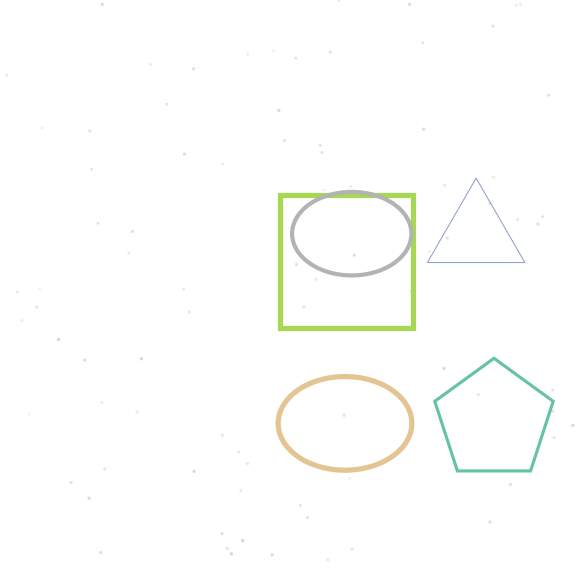[{"shape": "pentagon", "thickness": 1.5, "radius": 0.54, "center": [0.855, 0.271]}, {"shape": "triangle", "thickness": 0.5, "radius": 0.49, "center": [0.824, 0.593]}, {"shape": "square", "thickness": 2.5, "radius": 0.58, "center": [0.6, 0.547]}, {"shape": "oval", "thickness": 2.5, "radius": 0.58, "center": [0.597, 0.266]}, {"shape": "oval", "thickness": 2, "radius": 0.52, "center": [0.609, 0.594]}]